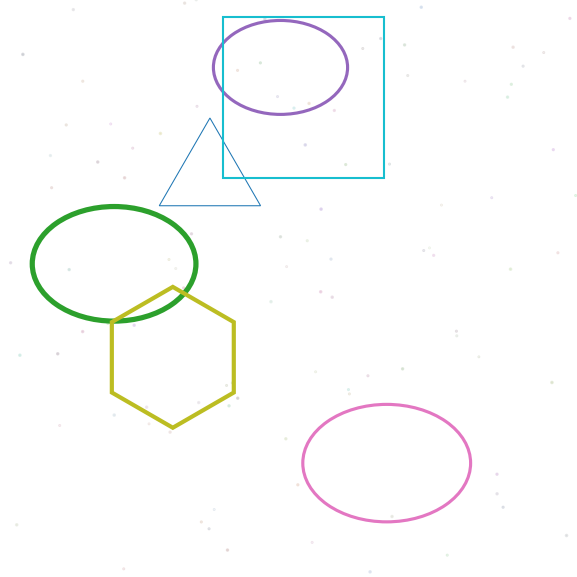[{"shape": "triangle", "thickness": 0.5, "radius": 0.51, "center": [0.364, 0.694]}, {"shape": "oval", "thickness": 2.5, "radius": 0.71, "center": [0.198, 0.542]}, {"shape": "oval", "thickness": 1.5, "radius": 0.58, "center": [0.486, 0.882]}, {"shape": "oval", "thickness": 1.5, "radius": 0.73, "center": [0.67, 0.197]}, {"shape": "hexagon", "thickness": 2, "radius": 0.61, "center": [0.299, 0.38]}, {"shape": "square", "thickness": 1, "radius": 0.7, "center": [0.525, 0.83]}]